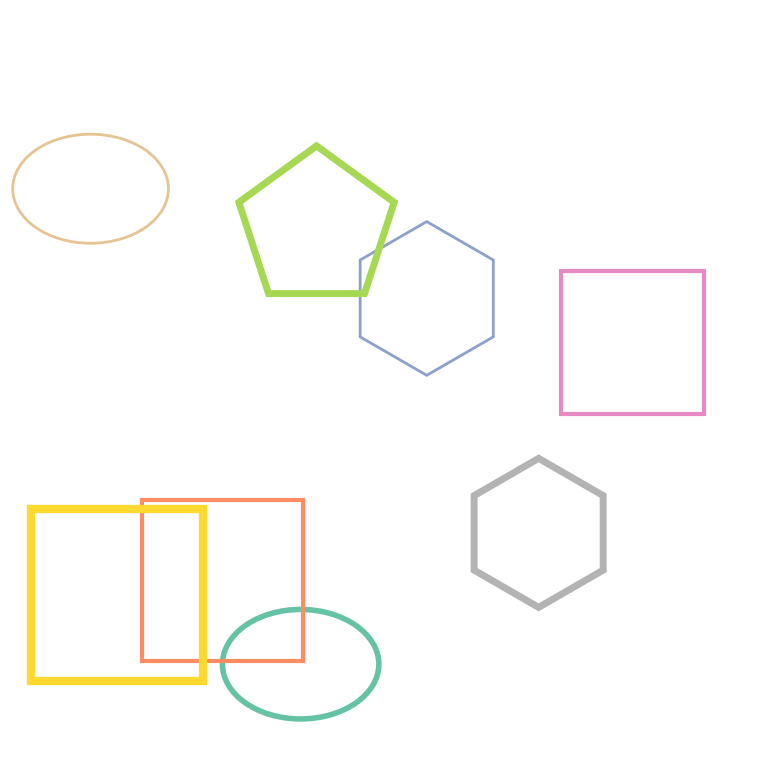[{"shape": "oval", "thickness": 2, "radius": 0.51, "center": [0.39, 0.137]}, {"shape": "square", "thickness": 1.5, "radius": 0.52, "center": [0.289, 0.246]}, {"shape": "hexagon", "thickness": 1, "radius": 0.5, "center": [0.554, 0.612]}, {"shape": "square", "thickness": 1.5, "radius": 0.46, "center": [0.821, 0.556]}, {"shape": "pentagon", "thickness": 2.5, "radius": 0.53, "center": [0.411, 0.704]}, {"shape": "square", "thickness": 3, "radius": 0.56, "center": [0.151, 0.227]}, {"shape": "oval", "thickness": 1, "radius": 0.51, "center": [0.118, 0.755]}, {"shape": "hexagon", "thickness": 2.5, "radius": 0.48, "center": [0.7, 0.308]}]